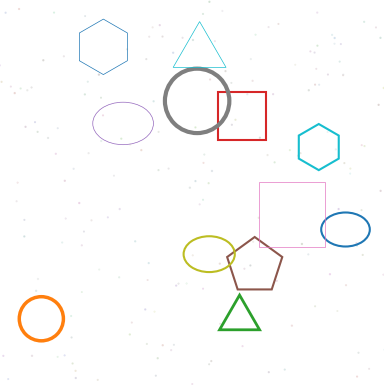[{"shape": "oval", "thickness": 1.5, "radius": 0.32, "center": [0.897, 0.404]}, {"shape": "hexagon", "thickness": 0.5, "radius": 0.36, "center": [0.269, 0.878]}, {"shape": "circle", "thickness": 2.5, "radius": 0.29, "center": [0.107, 0.172]}, {"shape": "triangle", "thickness": 2, "radius": 0.3, "center": [0.622, 0.173]}, {"shape": "square", "thickness": 1.5, "radius": 0.31, "center": [0.629, 0.7]}, {"shape": "oval", "thickness": 0.5, "radius": 0.39, "center": [0.32, 0.679]}, {"shape": "pentagon", "thickness": 1.5, "radius": 0.38, "center": [0.662, 0.309]}, {"shape": "square", "thickness": 0.5, "radius": 0.42, "center": [0.758, 0.443]}, {"shape": "circle", "thickness": 3, "radius": 0.42, "center": [0.512, 0.738]}, {"shape": "oval", "thickness": 1.5, "radius": 0.33, "center": [0.543, 0.34]}, {"shape": "triangle", "thickness": 0.5, "radius": 0.4, "center": [0.518, 0.865]}, {"shape": "hexagon", "thickness": 1.5, "radius": 0.3, "center": [0.828, 0.618]}]